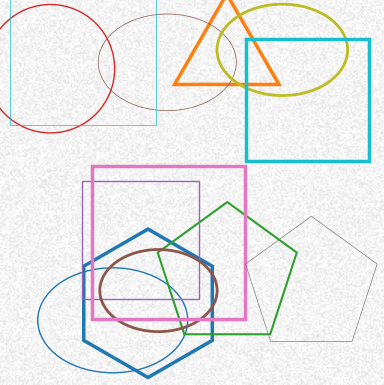[{"shape": "oval", "thickness": 1, "radius": 0.97, "center": [0.293, 0.168]}, {"shape": "hexagon", "thickness": 2.5, "radius": 0.96, "center": [0.384, 0.212]}, {"shape": "triangle", "thickness": 2.5, "radius": 0.78, "center": [0.589, 0.859]}, {"shape": "pentagon", "thickness": 1.5, "radius": 0.95, "center": [0.59, 0.285]}, {"shape": "circle", "thickness": 1, "radius": 0.83, "center": [0.131, 0.822]}, {"shape": "square", "thickness": 1, "radius": 0.76, "center": [0.365, 0.376]}, {"shape": "oval", "thickness": 2, "radius": 0.76, "center": [0.412, 0.245]}, {"shape": "oval", "thickness": 0.5, "radius": 0.9, "center": [0.434, 0.838]}, {"shape": "square", "thickness": 2.5, "radius": 1.0, "center": [0.438, 0.37]}, {"shape": "pentagon", "thickness": 0.5, "radius": 0.9, "center": [0.809, 0.259]}, {"shape": "oval", "thickness": 2, "radius": 0.85, "center": [0.733, 0.87]}, {"shape": "square", "thickness": 2.5, "radius": 0.79, "center": [0.799, 0.74]}, {"shape": "square", "thickness": 0.5, "radius": 0.95, "center": [0.216, 0.864]}]